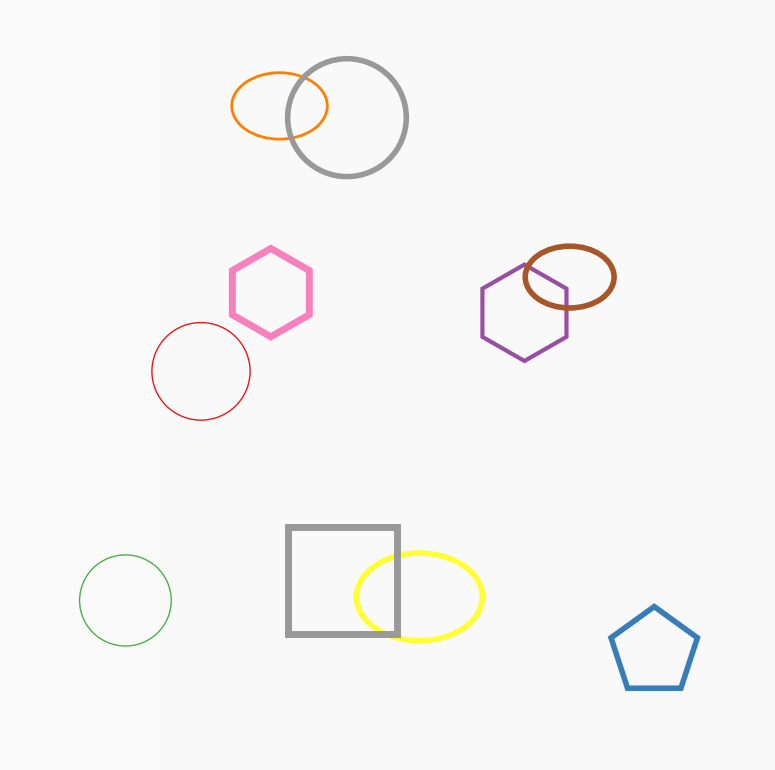[{"shape": "circle", "thickness": 0.5, "radius": 0.32, "center": [0.259, 0.518]}, {"shape": "pentagon", "thickness": 2, "radius": 0.29, "center": [0.844, 0.154]}, {"shape": "circle", "thickness": 0.5, "radius": 0.3, "center": [0.162, 0.22]}, {"shape": "hexagon", "thickness": 1.5, "radius": 0.31, "center": [0.677, 0.594]}, {"shape": "oval", "thickness": 1, "radius": 0.31, "center": [0.361, 0.862]}, {"shape": "oval", "thickness": 2, "radius": 0.41, "center": [0.541, 0.225]}, {"shape": "oval", "thickness": 2, "radius": 0.29, "center": [0.735, 0.64]}, {"shape": "hexagon", "thickness": 2.5, "radius": 0.29, "center": [0.349, 0.62]}, {"shape": "circle", "thickness": 2, "radius": 0.38, "center": [0.448, 0.847]}, {"shape": "square", "thickness": 2.5, "radius": 0.35, "center": [0.442, 0.246]}]